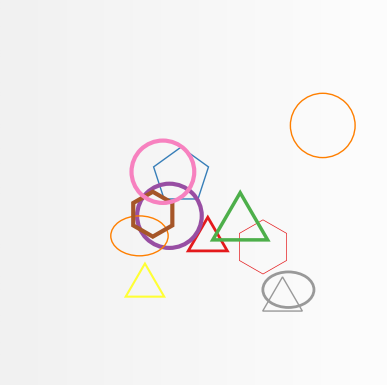[{"shape": "hexagon", "thickness": 0.5, "radius": 0.35, "center": [0.679, 0.359]}, {"shape": "triangle", "thickness": 2, "radius": 0.29, "center": [0.536, 0.377]}, {"shape": "pentagon", "thickness": 1, "radius": 0.37, "center": [0.467, 0.543]}, {"shape": "triangle", "thickness": 2.5, "radius": 0.41, "center": [0.62, 0.418]}, {"shape": "circle", "thickness": 3, "radius": 0.42, "center": [0.437, 0.439]}, {"shape": "circle", "thickness": 1, "radius": 0.42, "center": [0.833, 0.674]}, {"shape": "oval", "thickness": 1, "radius": 0.37, "center": [0.36, 0.387]}, {"shape": "triangle", "thickness": 1.5, "radius": 0.29, "center": [0.374, 0.258]}, {"shape": "hexagon", "thickness": 3, "radius": 0.29, "center": [0.394, 0.444]}, {"shape": "circle", "thickness": 3, "radius": 0.4, "center": [0.42, 0.554]}, {"shape": "oval", "thickness": 2, "radius": 0.33, "center": [0.744, 0.248]}, {"shape": "triangle", "thickness": 1, "radius": 0.3, "center": [0.729, 0.222]}]